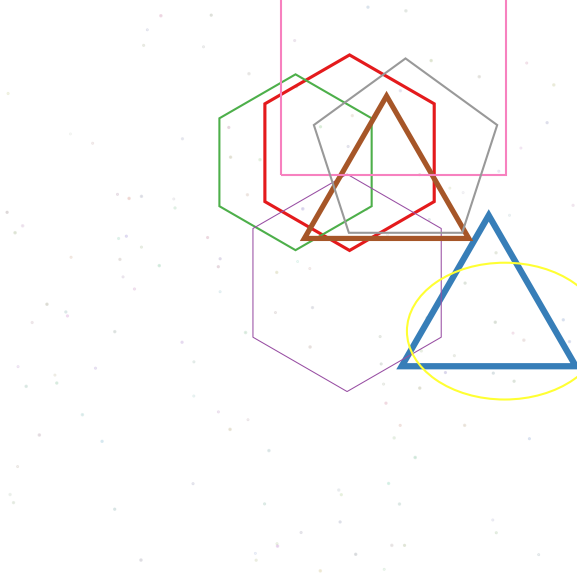[{"shape": "hexagon", "thickness": 1.5, "radius": 0.85, "center": [0.605, 0.735]}, {"shape": "triangle", "thickness": 3, "radius": 0.87, "center": [0.846, 0.452]}, {"shape": "hexagon", "thickness": 1, "radius": 0.76, "center": [0.512, 0.718]}, {"shape": "hexagon", "thickness": 0.5, "radius": 0.94, "center": [0.601, 0.509]}, {"shape": "oval", "thickness": 1, "radius": 0.85, "center": [0.874, 0.426]}, {"shape": "triangle", "thickness": 2.5, "radius": 0.82, "center": [0.669, 0.668]}, {"shape": "square", "thickness": 1, "radius": 0.97, "center": [0.681, 0.891]}, {"shape": "pentagon", "thickness": 1, "radius": 0.83, "center": [0.702, 0.731]}]